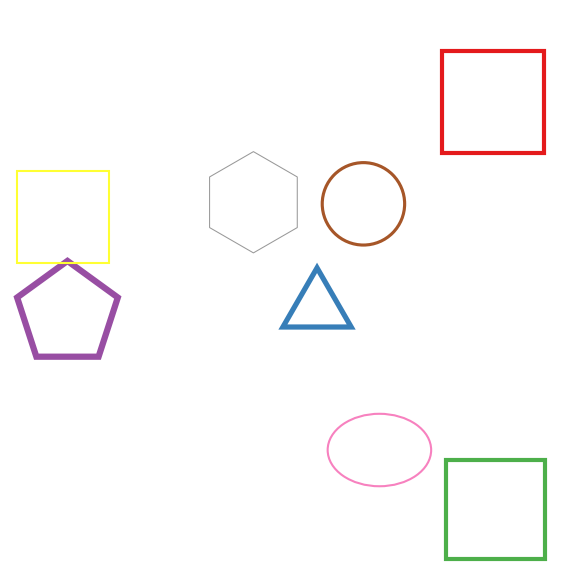[{"shape": "square", "thickness": 2, "radius": 0.44, "center": [0.854, 0.822]}, {"shape": "triangle", "thickness": 2.5, "radius": 0.34, "center": [0.549, 0.467]}, {"shape": "square", "thickness": 2, "radius": 0.43, "center": [0.858, 0.117]}, {"shape": "pentagon", "thickness": 3, "radius": 0.46, "center": [0.117, 0.456]}, {"shape": "square", "thickness": 1, "radius": 0.4, "center": [0.109, 0.624]}, {"shape": "circle", "thickness": 1.5, "radius": 0.36, "center": [0.629, 0.646]}, {"shape": "oval", "thickness": 1, "radius": 0.45, "center": [0.657, 0.22]}, {"shape": "hexagon", "thickness": 0.5, "radius": 0.44, "center": [0.439, 0.649]}]